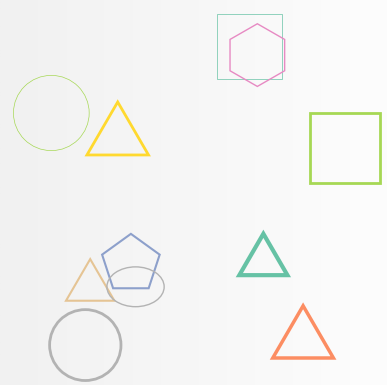[{"shape": "triangle", "thickness": 3, "radius": 0.36, "center": [0.68, 0.321]}, {"shape": "square", "thickness": 0.5, "radius": 0.42, "center": [0.644, 0.879]}, {"shape": "triangle", "thickness": 2.5, "radius": 0.45, "center": [0.782, 0.115]}, {"shape": "pentagon", "thickness": 1.5, "radius": 0.39, "center": [0.338, 0.314]}, {"shape": "hexagon", "thickness": 1, "radius": 0.41, "center": [0.664, 0.857]}, {"shape": "square", "thickness": 2, "radius": 0.45, "center": [0.891, 0.615]}, {"shape": "circle", "thickness": 0.5, "radius": 0.49, "center": [0.132, 0.707]}, {"shape": "triangle", "thickness": 2, "radius": 0.46, "center": [0.304, 0.643]}, {"shape": "triangle", "thickness": 1.5, "radius": 0.36, "center": [0.233, 0.255]}, {"shape": "oval", "thickness": 1, "radius": 0.37, "center": [0.35, 0.255]}, {"shape": "circle", "thickness": 2, "radius": 0.46, "center": [0.22, 0.104]}]